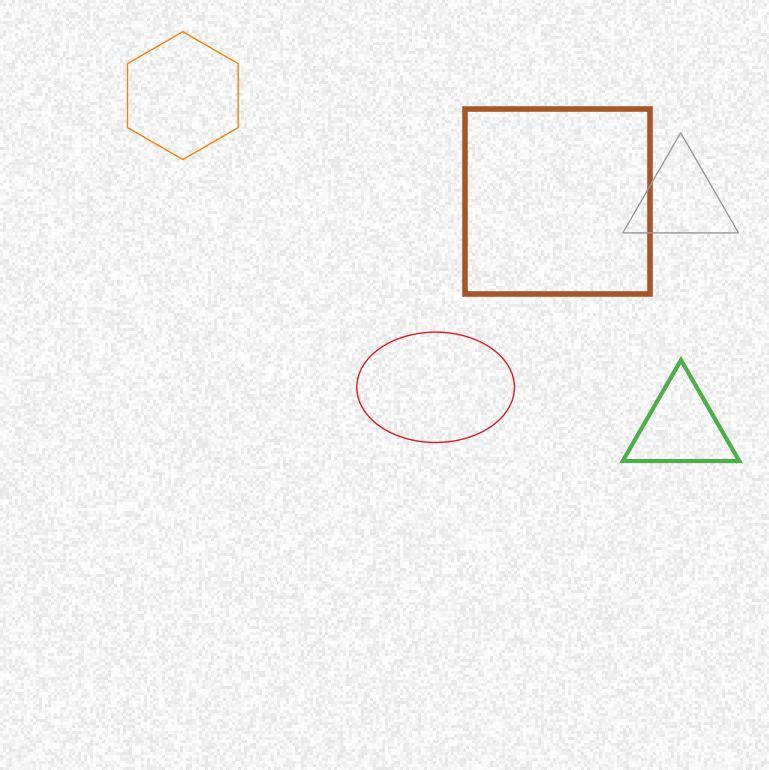[{"shape": "oval", "thickness": 0.5, "radius": 0.51, "center": [0.566, 0.497]}, {"shape": "triangle", "thickness": 1.5, "radius": 0.44, "center": [0.884, 0.445]}, {"shape": "hexagon", "thickness": 0.5, "radius": 0.42, "center": [0.237, 0.876]}, {"shape": "square", "thickness": 2, "radius": 0.6, "center": [0.724, 0.738]}, {"shape": "triangle", "thickness": 0.5, "radius": 0.43, "center": [0.884, 0.741]}]